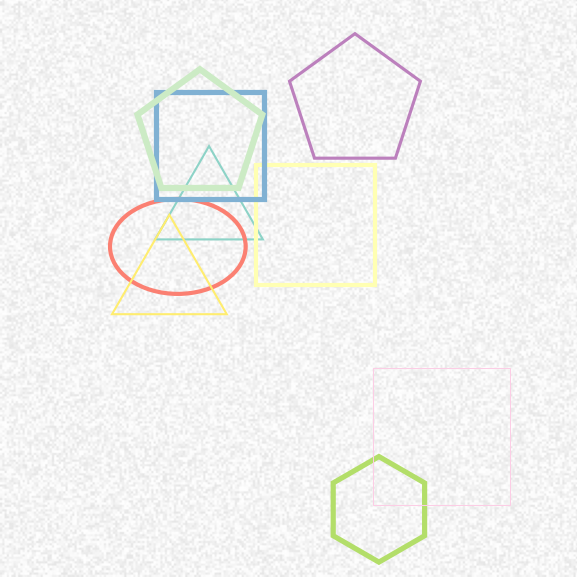[{"shape": "triangle", "thickness": 1, "radius": 0.54, "center": [0.362, 0.638]}, {"shape": "square", "thickness": 2, "radius": 0.52, "center": [0.546, 0.61]}, {"shape": "oval", "thickness": 2, "radius": 0.59, "center": [0.308, 0.572]}, {"shape": "square", "thickness": 2.5, "radius": 0.46, "center": [0.364, 0.748]}, {"shape": "hexagon", "thickness": 2.5, "radius": 0.46, "center": [0.656, 0.117]}, {"shape": "square", "thickness": 0.5, "radius": 0.59, "center": [0.765, 0.244]}, {"shape": "pentagon", "thickness": 1.5, "radius": 0.6, "center": [0.615, 0.822]}, {"shape": "pentagon", "thickness": 3, "radius": 0.57, "center": [0.346, 0.766]}, {"shape": "triangle", "thickness": 1, "radius": 0.57, "center": [0.293, 0.512]}]